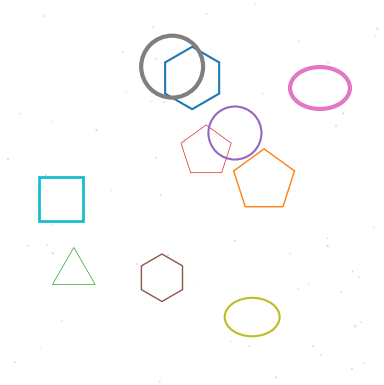[{"shape": "hexagon", "thickness": 1.5, "radius": 0.41, "center": [0.499, 0.797]}, {"shape": "pentagon", "thickness": 1, "radius": 0.42, "center": [0.686, 0.53]}, {"shape": "triangle", "thickness": 0.5, "radius": 0.32, "center": [0.192, 0.293]}, {"shape": "pentagon", "thickness": 0.5, "radius": 0.34, "center": [0.535, 0.607]}, {"shape": "circle", "thickness": 1.5, "radius": 0.34, "center": [0.61, 0.655]}, {"shape": "hexagon", "thickness": 1, "radius": 0.31, "center": [0.421, 0.279]}, {"shape": "oval", "thickness": 3, "radius": 0.39, "center": [0.831, 0.771]}, {"shape": "circle", "thickness": 3, "radius": 0.4, "center": [0.447, 0.827]}, {"shape": "oval", "thickness": 1.5, "radius": 0.36, "center": [0.655, 0.176]}, {"shape": "square", "thickness": 2, "radius": 0.29, "center": [0.158, 0.482]}]